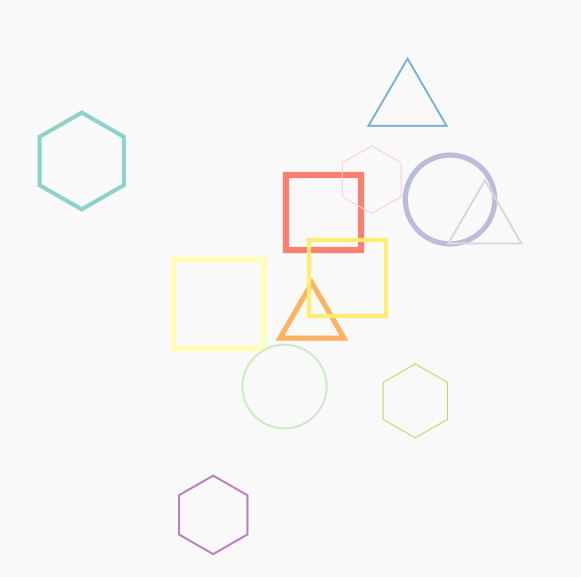[{"shape": "hexagon", "thickness": 2, "radius": 0.42, "center": [0.141, 0.72]}, {"shape": "square", "thickness": 2.5, "radius": 0.39, "center": [0.375, 0.473]}, {"shape": "circle", "thickness": 2.5, "radius": 0.38, "center": [0.774, 0.654]}, {"shape": "square", "thickness": 3, "radius": 0.32, "center": [0.557, 0.631]}, {"shape": "triangle", "thickness": 1, "radius": 0.39, "center": [0.701, 0.82]}, {"shape": "triangle", "thickness": 2.5, "radius": 0.32, "center": [0.537, 0.445]}, {"shape": "hexagon", "thickness": 0.5, "radius": 0.32, "center": [0.714, 0.305]}, {"shape": "hexagon", "thickness": 0.5, "radius": 0.29, "center": [0.64, 0.688]}, {"shape": "triangle", "thickness": 1, "radius": 0.36, "center": [0.834, 0.614]}, {"shape": "hexagon", "thickness": 1, "radius": 0.34, "center": [0.367, 0.108]}, {"shape": "circle", "thickness": 1, "radius": 0.36, "center": [0.49, 0.33]}, {"shape": "square", "thickness": 2, "radius": 0.33, "center": [0.598, 0.518]}]